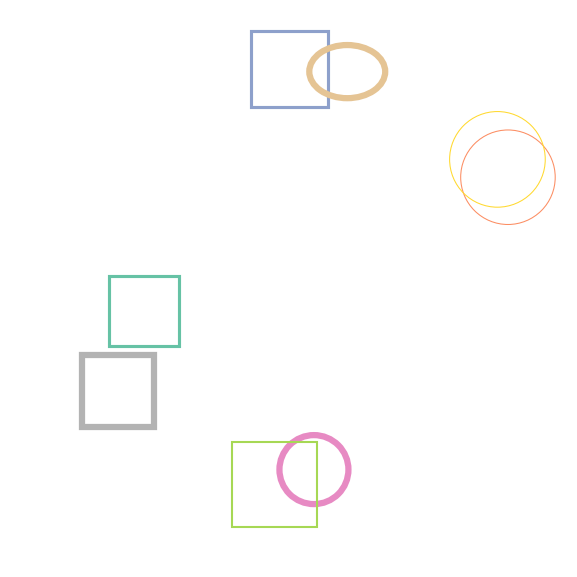[{"shape": "square", "thickness": 1.5, "radius": 0.3, "center": [0.249, 0.46]}, {"shape": "circle", "thickness": 0.5, "radius": 0.41, "center": [0.88, 0.692]}, {"shape": "square", "thickness": 1.5, "radius": 0.33, "center": [0.502, 0.88]}, {"shape": "circle", "thickness": 3, "radius": 0.3, "center": [0.544, 0.186]}, {"shape": "square", "thickness": 1, "radius": 0.37, "center": [0.475, 0.16]}, {"shape": "circle", "thickness": 0.5, "radius": 0.41, "center": [0.861, 0.723]}, {"shape": "oval", "thickness": 3, "radius": 0.33, "center": [0.601, 0.875]}, {"shape": "square", "thickness": 3, "radius": 0.31, "center": [0.204, 0.322]}]